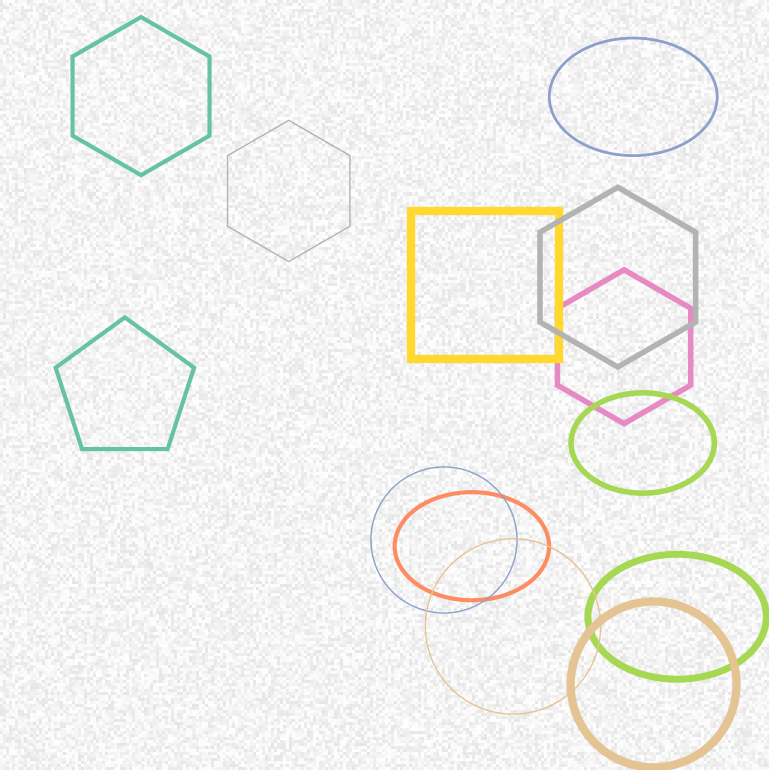[{"shape": "hexagon", "thickness": 1.5, "radius": 0.51, "center": [0.183, 0.875]}, {"shape": "pentagon", "thickness": 1.5, "radius": 0.47, "center": [0.162, 0.493]}, {"shape": "oval", "thickness": 1.5, "radius": 0.5, "center": [0.613, 0.291]}, {"shape": "oval", "thickness": 1, "radius": 0.55, "center": [0.822, 0.874]}, {"shape": "circle", "thickness": 0.5, "radius": 0.47, "center": [0.577, 0.299]}, {"shape": "hexagon", "thickness": 2, "radius": 0.5, "center": [0.81, 0.55]}, {"shape": "oval", "thickness": 2.5, "radius": 0.58, "center": [0.879, 0.199]}, {"shape": "oval", "thickness": 2, "radius": 0.47, "center": [0.835, 0.425]}, {"shape": "square", "thickness": 3, "radius": 0.48, "center": [0.63, 0.63]}, {"shape": "circle", "thickness": 0.5, "radius": 0.57, "center": [0.666, 0.186]}, {"shape": "circle", "thickness": 3, "radius": 0.54, "center": [0.849, 0.111]}, {"shape": "hexagon", "thickness": 0.5, "radius": 0.46, "center": [0.375, 0.752]}, {"shape": "hexagon", "thickness": 2, "radius": 0.58, "center": [0.802, 0.64]}]